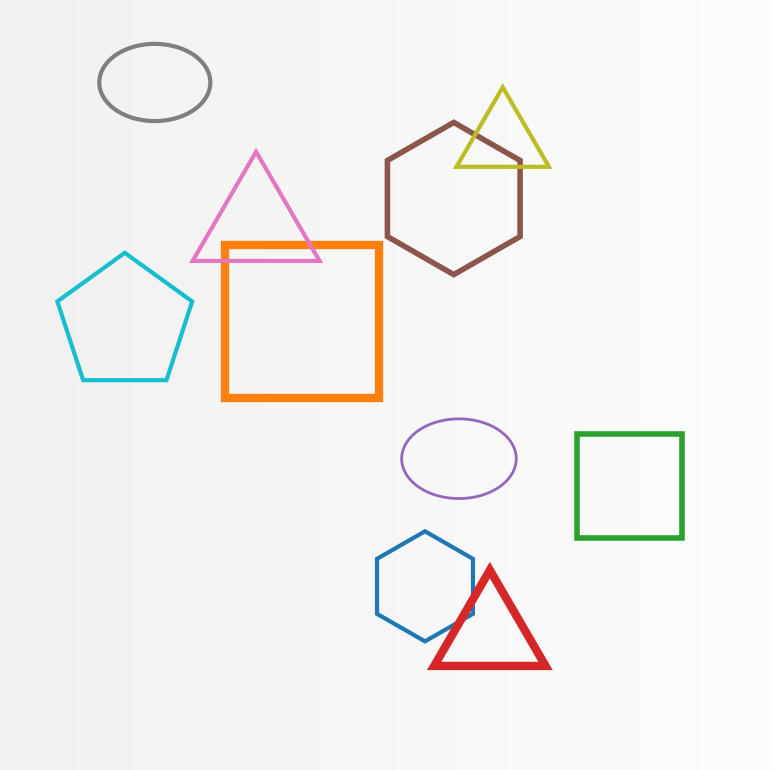[{"shape": "hexagon", "thickness": 1.5, "radius": 0.36, "center": [0.548, 0.239]}, {"shape": "square", "thickness": 3, "radius": 0.5, "center": [0.39, 0.583]}, {"shape": "square", "thickness": 2, "radius": 0.34, "center": [0.812, 0.369]}, {"shape": "triangle", "thickness": 3, "radius": 0.41, "center": [0.632, 0.177]}, {"shape": "oval", "thickness": 1, "radius": 0.37, "center": [0.592, 0.404]}, {"shape": "hexagon", "thickness": 2, "radius": 0.49, "center": [0.586, 0.742]}, {"shape": "triangle", "thickness": 1.5, "radius": 0.47, "center": [0.33, 0.708]}, {"shape": "oval", "thickness": 1.5, "radius": 0.36, "center": [0.2, 0.893]}, {"shape": "triangle", "thickness": 1.5, "radius": 0.34, "center": [0.649, 0.818]}, {"shape": "pentagon", "thickness": 1.5, "radius": 0.46, "center": [0.161, 0.58]}]